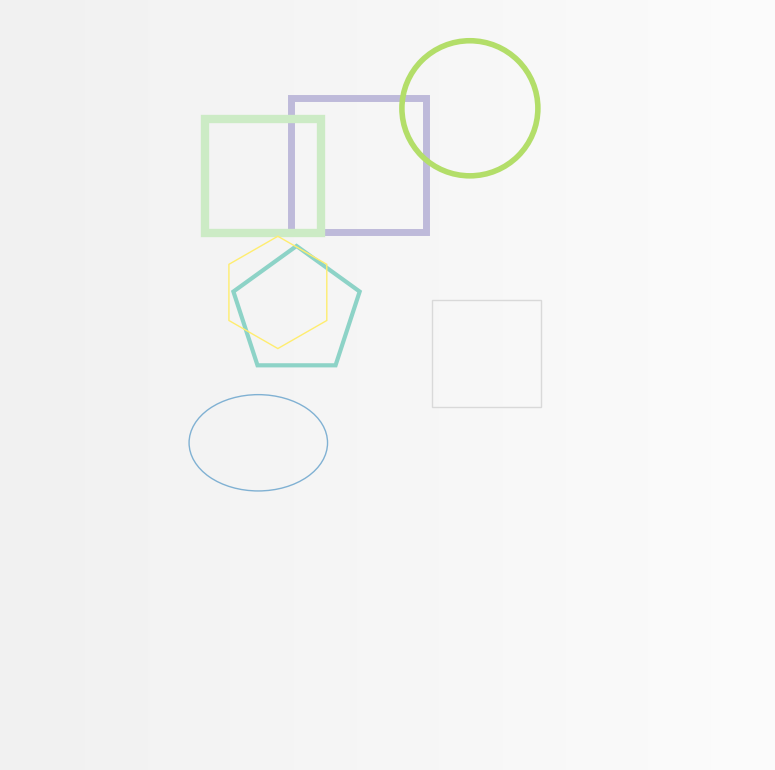[{"shape": "pentagon", "thickness": 1.5, "radius": 0.43, "center": [0.383, 0.595]}, {"shape": "square", "thickness": 2.5, "radius": 0.43, "center": [0.463, 0.785]}, {"shape": "oval", "thickness": 0.5, "radius": 0.45, "center": [0.333, 0.425]}, {"shape": "circle", "thickness": 2, "radius": 0.44, "center": [0.606, 0.859]}, {"shape": "square", "thickness": 0.5, "radius": 0.35, "center": [0.628, 0.541]}, {"shape": "square", "thickness": 3, "radius": 0.37, "center": [0.339, 0.771]}, {"shape": "hexagon", "thickness": 0.5, "radius": 0.36, "center": [0.359, 0.62]}]